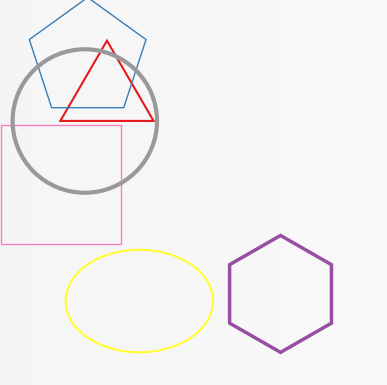[{"shape": "triangle", "thickness": 1.5, "radius": 0.69, "center": [0.276, 0.755]}, {"shape": "pentagon", "thickness": 1, "radius": 0.79, "center": [0.226, 0.848]}, {"shape": "hexagon", "thickness": 2.5, "radius": 0.76, "center": [0.724, 0.237]}, {"shape": "oval", "thickness": 1.5, "radius": 0.95, "center": [0.36, 0.218]}, {"shape": "square", "thickness": 1, "radius": 0.78, "center": [0.157, 0.521]}, {"shape": "circle", "thickness": 3, "radius": 0.93, "center": [0.219, 0.686]}]